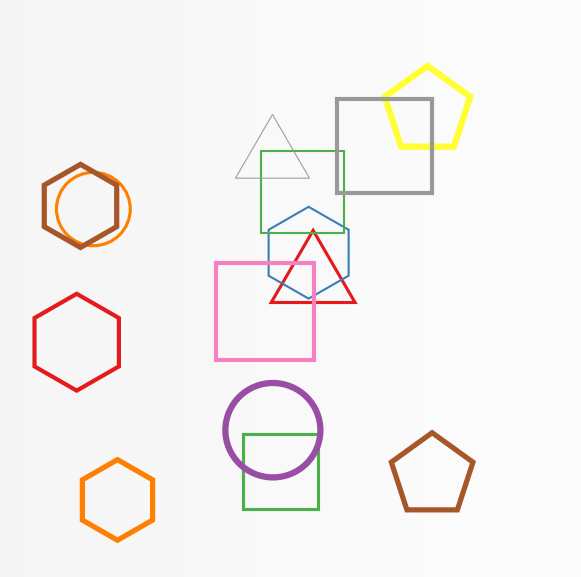[{"shape": "triangle", "thickness": 1.5, "radius": 0.42, "center": [0.539, 0.517]}, {"shape": "hexagon", "thickness": 2, "radius": 0.42, "center": [0.132, 0.407]}, {"shape": "hexagon", "thickness": 1, "radius": 0.4, "center": [0.531, 0.562]}, {"shape": "square", "thickness": 1.5, "radius": 0.32, "center": [0.482, 0.183]}, {"shape": "square", "thickness": 1, "radius": 0.36, "center": [0.52, 0.667]}, {"shape": "circle", "thickness": 3, "radius": 0.41, "center": [0.469, 0.254]}, {"shape": "hexagon", "thickness": 2.5, "radius": 0.35, "center": [0.202, 0.133]}, {"shape": "circle", "thickness": 1.5, "radius": 0.32, "center": [0.161, 0.637]}, {"shape": "pentagon", "thickness": 3, "radius": 0.39, "center": [0.735, 0.808]}, {"shape": "pentagon", "thickness": 2.5, "radius": 0.37, "center": [0.743, 0.176]}, {"shape": "hexagon", "thickness": 2.5, "radius": 0.36, "center": [0.138, 0.643]}, {"shape": "square", "thickness": 2, "radius": 0.42, "center": [0.456, 0.459]}, {"shape": "square", "thickness": 2, "radius": 0.41, "center": [0.661, 0.746]}, {"shape": "triangle", "thickness": 0.5, "radius": 0.37, "center": [0.469, 0.727]}]